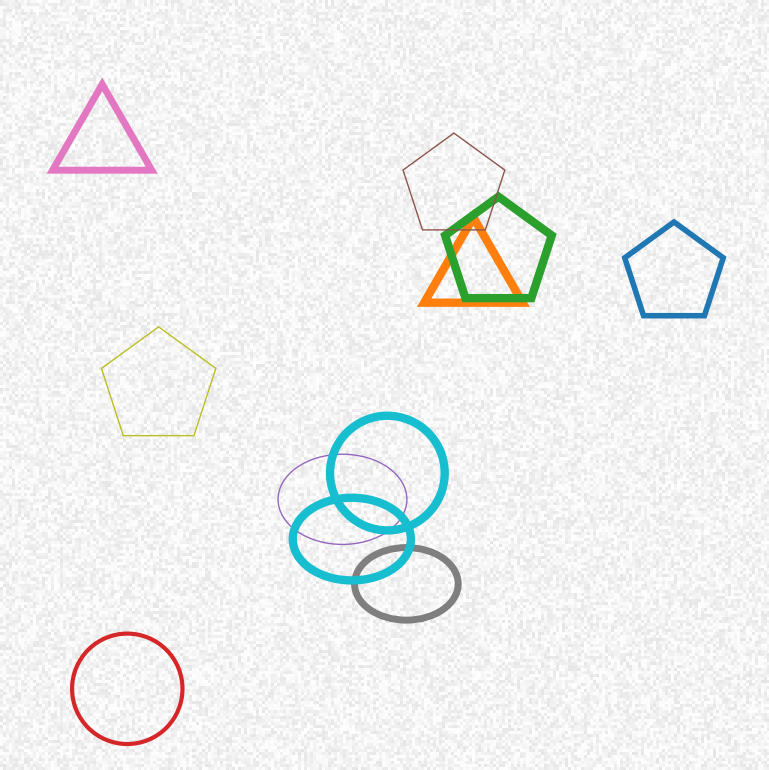[{"shape": "pentagon", "thickness": 2, "radius": 0.34, "center": [0.875, 0.644]}, {"shape": "triangle", "thickness": 3, "radius": 0.37, "center": [0.615, 0.644]}, {"shape": "pentagon", "thickness": 3, "radius": 0.36, "center": [0.647, 0.672]}, {"shape": "circle", "thickness": 1.5, "radius": 0.36, "center": [0.165, 0.105]}, {"shape": "oval", "thickness": 0.5, "radius": 0.42, "center": [0.445, 0.352]}, {"shape": "pentagon", "thickness": 0.5, "radius": 0.35, "center": [0.59, 0.758]}, {"shape": "triangle", "thickness": 2.5, "radius": 0.37, "center": [0.133, 0.816]}, {"shape": "oval", "thickness": 2.5, "radius": 0.34, "center": [0.528, 0.242]}, {"shape": "pentagon", "thickness": 0.5, "radius": 0.39, "center": [0.206, 0.497]}, {"shape": "oval", "thickness": 3, "radius": 0.38, "center": [0.457, 0.3]}, {"shape": "circle", "thickness": 3, "radius": 0.37, "center": [0.503, 0.386]}]